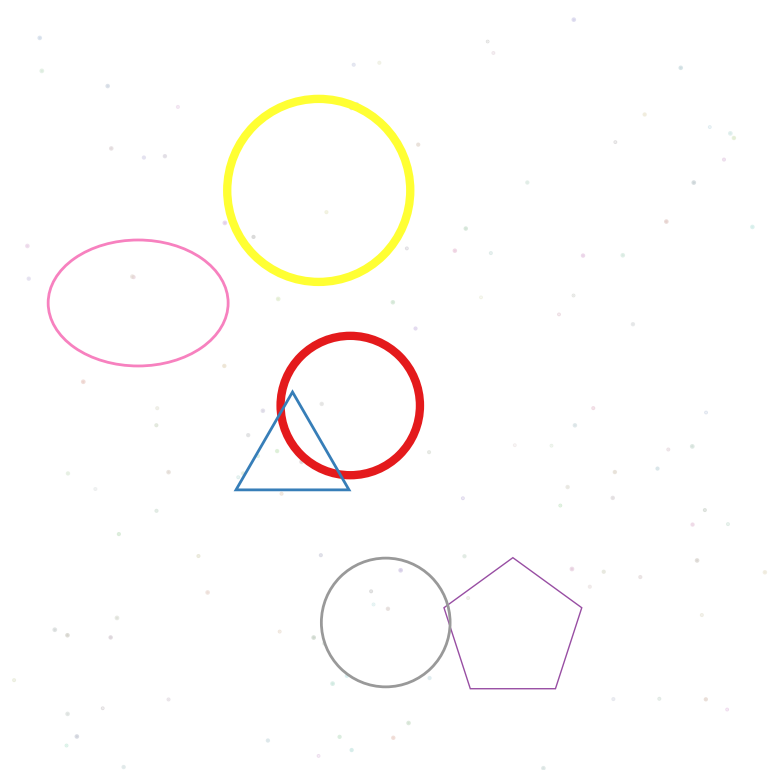[{"shape": "circle", "thickness": 3, "radius": 0.45, "center": [0.455, 0.473]}, {"shape": "triangle", "thickness": 1, "radius": 0.42, "center": [0.38, 0.406]}, {"shape": "pentagon", "thickness": 0.5, "radius": 0.47, "center": [0.666, 0.182]}, {"shape": "circle", "thickness": 3, "radius": 0.59, "center": [0.414, 0.753]}, {"shape": "oval", "thickness": 1, "radius": 0.58, "center": [0.179, 0.607]}, {"shape": "circle", "thickness": 1, "radius": 0.42, "center": [0.501, 0.192]}]